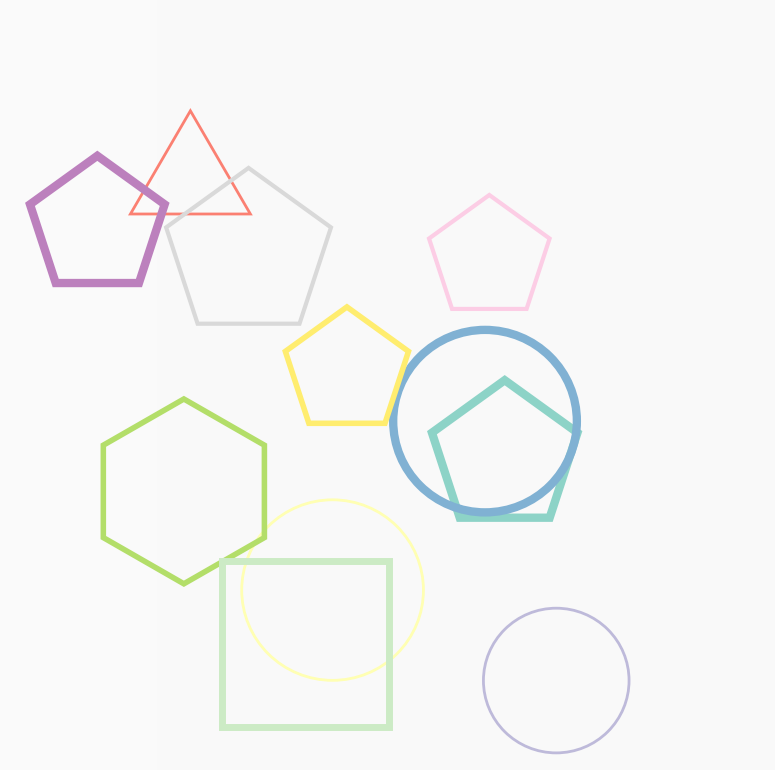[{"shape": "pentagon", "thickness": 3, "radius": 0.49, "center": [0.651, 0.408]}, {"shape": "circle", "thickness": 1, "radius": 0.59, "center": [0.429, 0.234]}, {"shape": "circle", "thickness": 1, "radius": 0.47, "center": [0.718, 0.116]}, {"shape": "triangle", "thickness": 1, "radius": 0.45, "center": [0.246, 0.767]}, {"shape": "circle", "thickness": 3, "radius": 0.59, "center": [0.626, 0.453]}, {"shape": "hexagon", "thickness": 2, "radius": 0.6, "center": [0.237, 0.362]}, {"shape": "pentagon", "thickness": 1.5, "radius": 0.41, "center": [0.631, 0.665]}, {"shape": "pentagon", "thickness": 1.5, "radius": 0.56, "center": [0.321, 0.67]}, {"shape": "pentagon", "thickness": 3, "radius": 0.46, "center": [0.126, 0.706]}, {"shape": "square", "thickness": 2.5, "radius": 0.54, "center": [0.395, 0.164]}, {"shape": "pentagon", "thickness": 2, "radius": 0.42, "center": [0.448, 0.518]}]